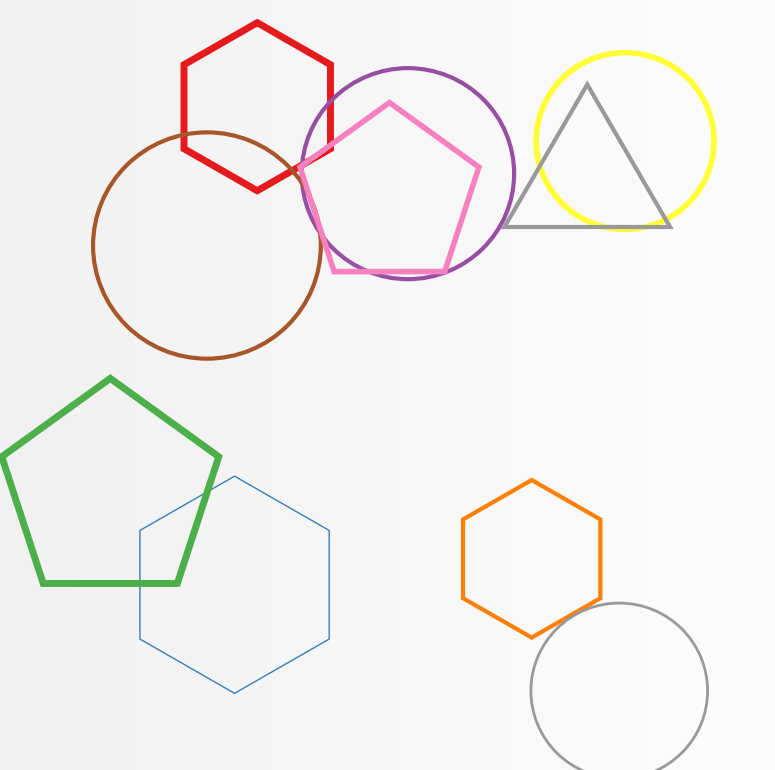[{"shape": "hexagon", "thickness": 2.5, "radius": 0.55, "center": [0.332, 0.861]}, {"shape": "hexagon", "thickness": 0.5, "radius": 0.71, "center": [0.303, 0.241]}, {"shape": "pentagon", "thickness": 2.5, "radius": 0.74, "center": [0.142, 0.361]}, {"shape": "circle", "thickness": 1.5, "radius": 0.69, "center": [0.526, 0.774]}, {"shape": "hexagon", "thickness": 1.5, "radius": 0.51, "center": [0.686, 0.274]}, {"shape": "circle", "thickness": 2, "radius": 0.57, "center": [0.807, 0.817]}, {"shape": "circle", "thickness": 1.5, "radius": 0.73, "center": [0.267, 0.681]}, {"shape": "pentagon", "thickness": 2, "radius": 0.61, "center": [0.503, 0.745]}, {"shape": "triangle", "thickness": 1.5, "radius": 0.62, "center": [0.758, 0.767]}, {"shape": "circle", "thickness": 1, "radius": 0.57, "center": [0.799, 0.103]}]